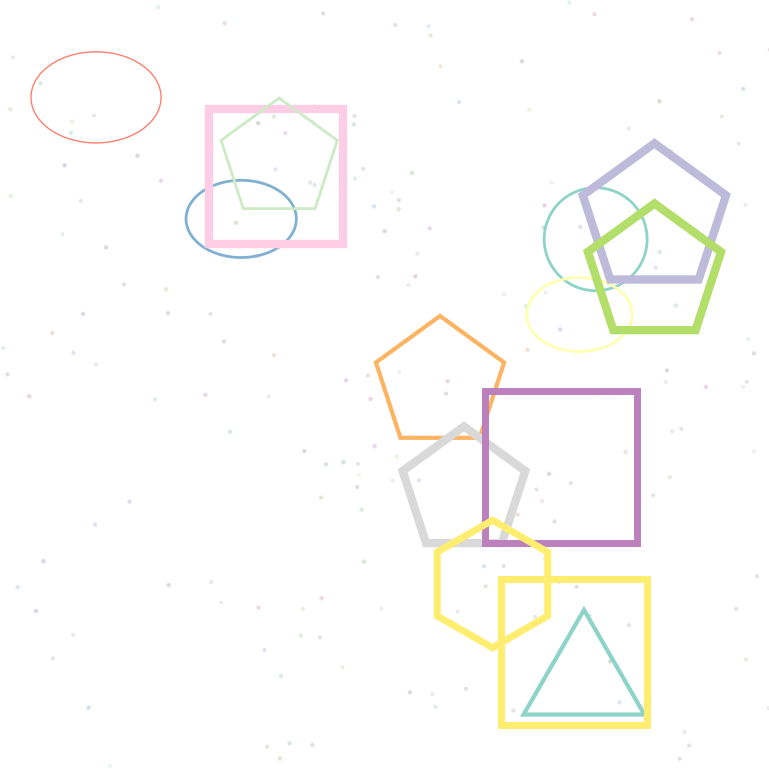[{"shape": "triangle", "thickness": 1.5, "radius": 0.45, "center": [0.758, 0.117]}, {"shape": "circle", "thickness": 1, "radius": 0.33, "center": [0.774, 0.689]}, {"shape": "oval", "thickness": 1, "radius": 0.34, "center": [0.753, 0.591]}, {"shape": "pentagon", "thickness": 3, "radius": 0.49, "center": [0.85, 0.716]}, {"shape": "oval", "thickness": 0.5, "radius": 0.42, "center": [0.125, 0.874]}, {"shape": "oval", "thickness": 1, "radius": 0.36, "center": [0.313, 0.716]}, {"shape": "pentagon", "thickness": 1.5, "radius": 0.44, "center": [0.571, 0.502]}, {"shape": "pentagon", "thickness": 3, "radius": 0.45, "center": [0.85, 0.645]}, {"shape": "square", "thickness": 3, "radius": 0.44, "center": [0.359, 0.771]}, {"shape": "pentagon", "thickness": 3, "radius": 0.42, "center": [0.603, 0.362]}, {"shape": "square", "thickness": 2.5, "radius": 0.49, "center": [0.729, 0.394]}, {"shape": "pentagon", "thickness": 1, "radius": 0.4, "center": [0.363, 0.793]}, {"shape": "square", "thickness": 2.5, "radius": 0.48, "center": [0.746, 0.153]}, {"shape": "hexagon", "thickness": 2.5, "radius": 0.41, "center": [0.64, 0.242]}]